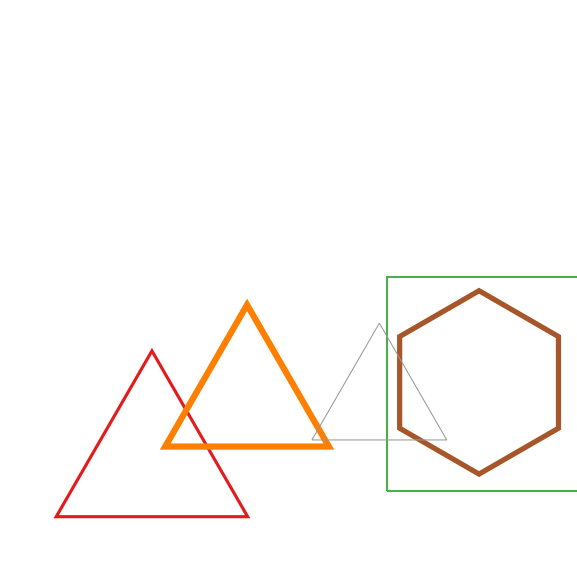[{"shape": "triangle", "thickness": 1.5, "radius": 0.96, "center": [0.263, 0.2]}, {"shape": "square", "thickness": 1, "radius": 0.93, "center": [0.856, 0.334]}, {"shape": "triangle", "thickness": 3, "radius": 0.82, "center": [0.428, 0.308]}, {"shape": "hexagon", "thickness": 2.5, "radius": 0.79, "center": [0.83, 0.337]}, {"shape": "triangle", "thickness": 0.5, "radius": 0.67, "center": [0.657, 0.305]}]